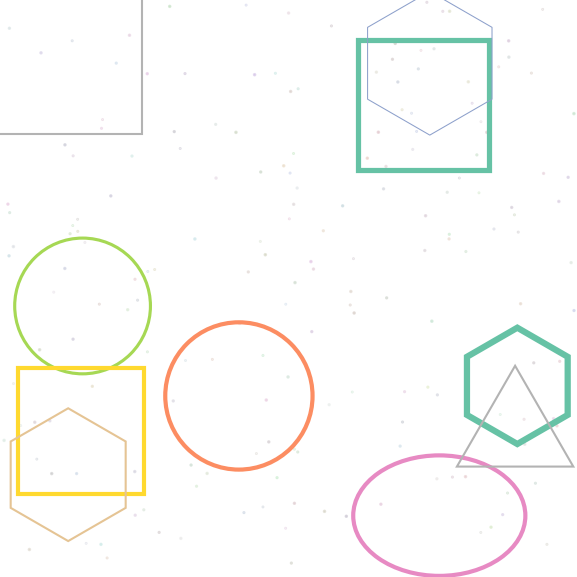[{"shape": "hexagon", "thickness": 3, "radius": 0.5, "center": [0.896, 0.331]}, {"shape": "square", "thickness": 2.5, "radius": 0.57, "center": [0.734, 0.817]}, {"shape": "circle", "thickness": 2, "radius": 0.64, "center": [0.414, 0.314]}, {"shape": "hexagon", "thickness": 0.5, "radius": 0.62, "center": [0.744, 0.89]}, {"shape": "oval", "thickness": 2, "radius": 0.75, "center": [0.761, 0.106]}, {"shape": "circle", "thickness": 1.5, "radius": 0.59, "center": [0.143, 0.469]}, {"shape": "square", "thickness": 2, "radius": 0.55, "center": [0.14, 0.253]}, {"shape": "hexagon", "thickness": 1, "radius": 0.57, "center": [0.118, 0.177]}, {"shape": "square", "thickness": 1, "radius": 0.64, "center": [0.118, 0.895]}, {"shape": "triangle", "thickness": 1, "radius": 0.58, "center": [0.892, 0.249]}]